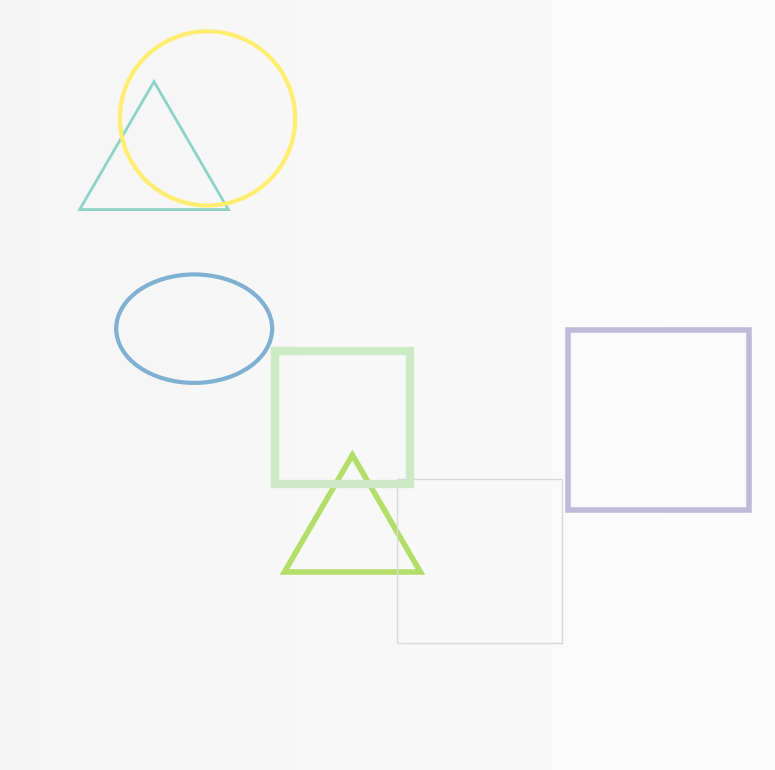[{"shape": "triangle", "thickness": 1, "radius": 0.55, "center": [0.199, 0.783]}, {"shape": "square", "thickness": 2, "radius": 0.58, "center": [0.85, 0.454]}, {"shape": "oval", "thickness": 1.5, "radius": 0.5, "center": [0.251, 0.573]}, {"shape": "triangle", "thickness": 2, "radius": 0.51, "center": [0.455, 0.308]}, {"shape": "square", "thickness": 0.5, "radius": 0.53, "center": [0.619, 0.271]}, {"shape": "square", "thickness": 3, "radius": 0.43, "center": [0.442, 0.458]}, {"shape": "circle", "thickness": 1.5, "radius": 0.57, "center": [0.268, 0.846]}]